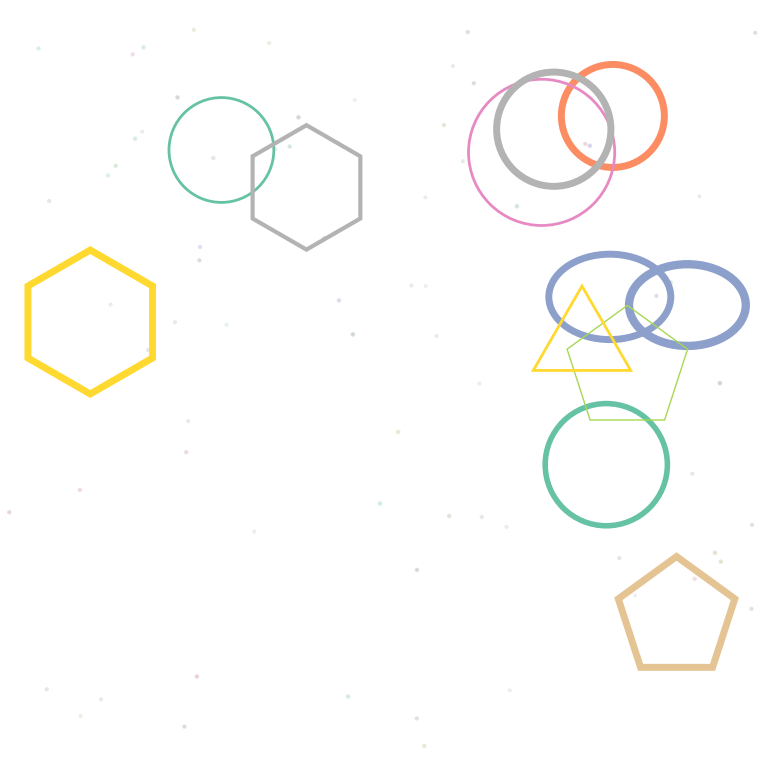[{"shape": "circle", "thickness": 2, "radius": 0.4, "center": [0.787, 0.397]}, {"shape": "circle", "thickness": 1, "radius": 0.34, "center": [0.288, 0.805]}, {"shape": "circle", "thickness": 2.5, "radius": 0.33, "center": [0.796, 0.849]}, {"shape": "oval", "thickness": 3, "radius": 0.38, "center": [0.893, 0.604]}, {"shape": "oval", "thickness": 2.5, "radius": 0.4, "center": [0.792, 0.614]}, {"shape": "circle", "thickness": 1, "radius": 0.47, "center": [0.703, 0.802]}, {"shape": "pentagon", "thickness": 0.5, "radius": 0.41, "center": [0.815, 0.521]}, {"shape": "hexagon", "thickness": 2.5, "radius": 0.47, "center": [0.117, 0.582]}, {"shape": "triangle", "thickness": 1, "radius": 0.37, "center": [0.756, 0.555]}, {"shape": "pentagon", "thickness": 2.5, "radius": 0.4, "center": [0.879, 0.198]}, {"shape": "circle", "thickness": 2.5, "radius": 0.37, "center": [0.719, 0.832]}, {"shape": "hexagon", "thickness": 1.5, "radius": 0.4, "center": [0.398, 0.757]}]